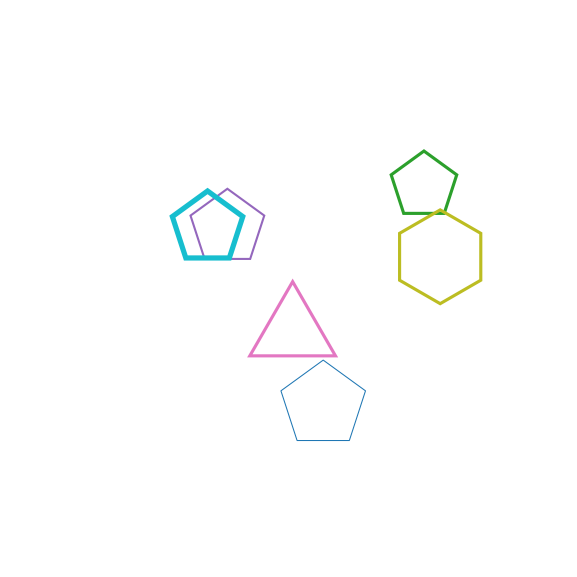[{"shape": "pentagon", "thickness": 0.5, "radius": 0.38, "center": [0.56, 0.299]}, {"shape": "pentagon", "thickness": 1.5, "radius": 0.3, "center": [0.734, 0.678]}, {"shape": "pentagon", "thickness": 1, "radius": 0.34, "center": [0.394, 0.605]}, {"shape": "triangle", "thickness": 1.5, "radius": 0.43, "center": [0.507, 0.426]}, {"shape": "hexagon", "thickness": 1.5, "radius": 0.41, "center": [0.762, 0.554]}, {"shape": "pentagon", "thickness": 2.5, "radius": 0.32, "center": [0.359, 0.604]}]